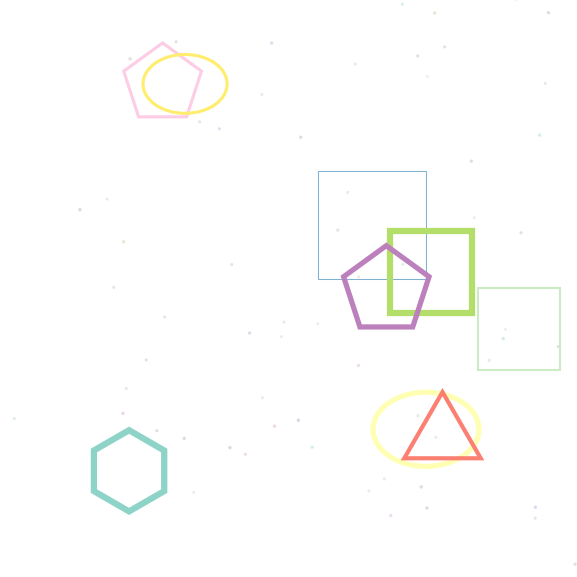[{"shape": "hexagon", "thickness": 3, "radius": 0.35, "center": [0.223, 0.184]}, {"shape": "oval", "thickness": 2.5, "radius": 0.46, "center": [0.738, 0.256]}, {"shape": "triangle", "thickness": 2, "radius": 0.38, "center": [0.766, 0.244]}, {"shape": "square", "thickness": 0.5, "radius": 0.47, "center": [0.644, 0.61]}, {"shape": "square", "thickness": 3, "radius": 0.36, "center": [0.746, 0.528]}, {"shape": "pentagon", "thickness": 1.5, "radius": 0.35, "center": [0.282, 0.854]}, {"shape": "pentagon", "thickness": 2.5, "radius": 0.39, "center": [0.669, 0.496]}, {"shape": "square", "thickness": 1, "radius": 0.35, "center": [0.899, 0.43]}, {"shape": "oval", "thickness": 1.5, "radius": 0.36, "center": [0.32, 0.854]}]